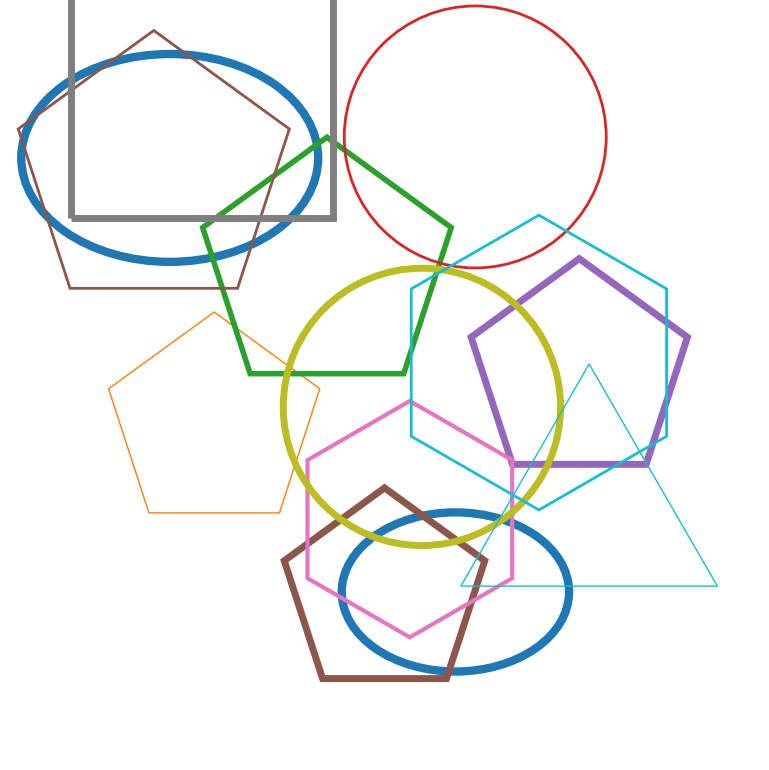[{"shape": "oval", "thickness": 3, "radius": 0.74, "center": [0.591, 0.231]}, {"shape": "oval", "thickness": 3, "radius": 0.96, "center": [0.22, 0.795]}, {"shape": "pentagon", "thickness": 0.5, "radius": 0.72, "center": [0.278, 0.451]}, {"shape": "pentagon", "thickness": 2, "radius": 0.85, "center": [0.425, 0.652]}, {"shape": "circle", "thickness": 1, "radius": 0.85, "center": [0.617, 0.822]}, {"shape": "pentagon", "thickness": 2.5, "radius": 0.74, "center": [0.752, 0.516]}, {"shape": "pentagon", "thickness": 1, "radius": 0.93, "center": [0.2, 0.775]}, {"shape": "pentagon", "thickness": 2.5, "radius": 0.68, "center": [0.499, 0.229]}, {"shape": "hexagon", "thickness": 1.5, "radius": 0.77, "center": [0.532, 0.326]}, {"shape": "square", "thickness": 2.5, "radius": 0.85, "center": [0.262, 0.887]}, {"shape": "circle", "thickness": 2.5, "radius": 0.9, "center": [0.548, 0.472]}, {"shape": "triangle", "thickness": 0.5, "radius": 0.96, "center": [0.765, 0.335]}, {"shape": "hexagon", "thickness": 1, "radius": 0.96, "center": [0.7, 0.529]}]